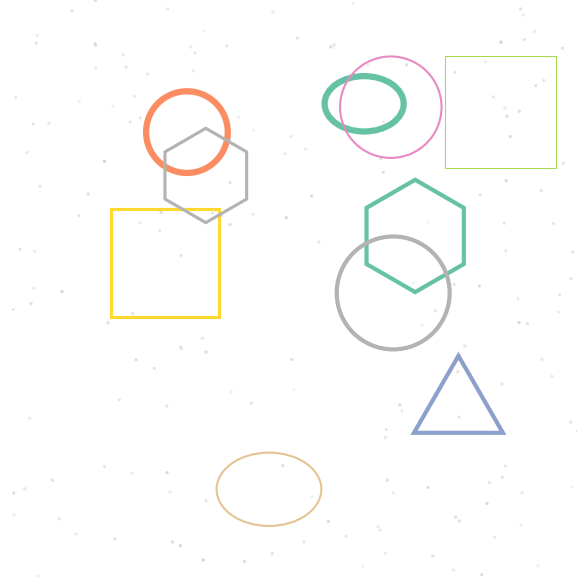[{"shape": "hexagon", "thickness": 2, "radius": 0.49, "center": [0.719, 0.591]}, {"shape": "oval", "thickness": 3, "radius": 0.34, "center": [0.631, 0.819]}, {"shape": "circle", "thickness": 3, "radius": 0.35, "center": [0.324, 0.77]}, {"shape": "triangle", "thickness": 2, "radius": 0.44, "center": [0.794, 0.294]}, {"shape": "circle", "thickness": 1, "radius": 0.44, "center": [0.677, 0.814]}, {"shape": "square", "thickness": 0.5, "radius": 0.48, "center": [0.867, 0.805]}, {"shape": "square", "thickness": 1.5, "radius": 0.47, "center": [0.285, 0.544]}, {"shape": "oval", "thickness": 1, "radius": 0.45, "center": [0.466, 0.152]}, {"shape": "circle", "thickness": 2, "radius": 0.49, "center": [0.681, 0.492]}, {"shape": "hexagon", "thickness": 1.5, "radius": 0.41, "center": [0.356, 0.695]}]